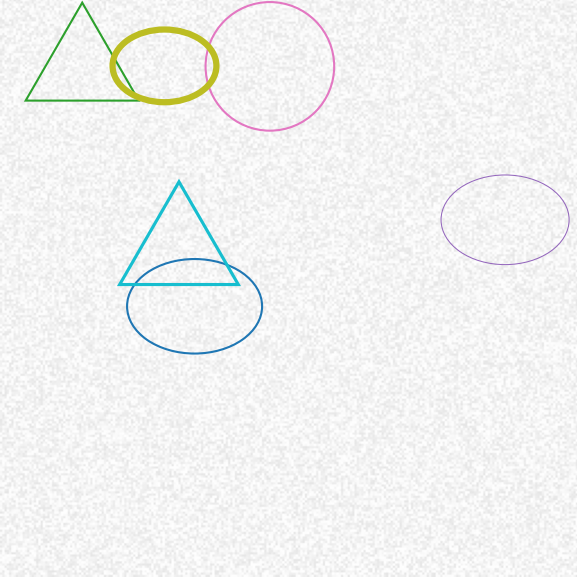[{"shape": "oval", "thickness": 1, "radius": 0.58, "center": [0.337, 0.469]}, {"shape": "triangle", "thickness": 1, "radius": 0.57, "center": [0.142, 0.881]}, {"shape": "oval", "thickness": 0.5, "radius": 0.55, "center": [0.875, 0.619]}, {"shape": "circle", "thickness": 1, "radius": 0.56, "center": [0.467, 0.884]}, {"shape": "oval", "thickness": 3, "radius": 0.45, "center": [0.285, 0.885]}, {"shape": "triangle", "thickness": 1.5, "radius": 0.59, "center": [0.31, 0.566]}]